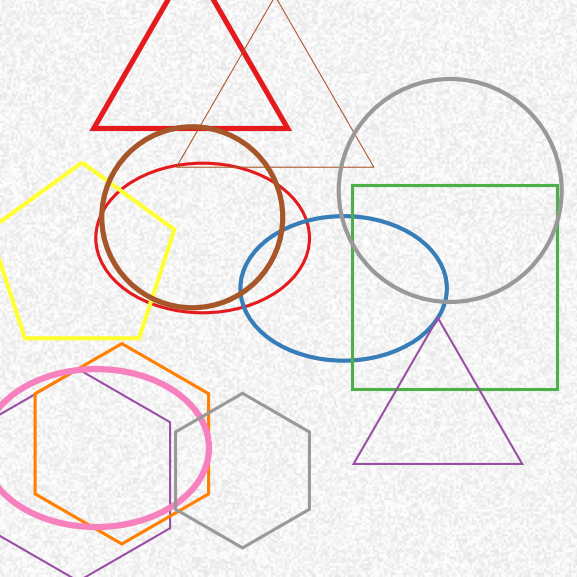[{"shape": "triangle", "thickness": 2.5, "radius": 0.97, "center": [0.33, 0.874]}, {"shape": "oval", "thickness": 1.5, "radius": 0.93, "center": [0.351, 0.587]}, {"shape": "oval", "thickness": 2, "radius": 0.89, "center": [0.595, 0.5]}, {"shape": "square", "thickness": 1.5, "radius": 0.89, "center": [0.787, 0.502]}, {"shape": "triangle", "thickness": 1, "radius": 0.84, "center": [0.758, 0.28]}, {"shape": "hexagon", "thickness": 1, "radius": 0.92, "center": [0.136, 0.176]}, {"shape": "hexagon", "thickness": 1.5, "radius": 0.87, "center": [0.211, 0.231]}, {"shape": "pentagon", "thickness": 2, "radius": 0.84, "center": [0.142, 0.55]}, {"shape": "circle", "thickness": 2.5, "radius": 0.78, "center": [0.333, 0.623]}, {"shape": "triangle", "thickness": 0.5, "radius": 0.99, "center": [0.476, 0.808]}, {"shape": "oval", "thickness": 3, "radius": 0.98, "center": [0.166, 0.223]}, {"shape": "circle", "thickness": 2, "radius": 0.97, "center": [0.78, 0.669]}, {"shape": "hexagon", "thickness": 1.5, "radius": 0.67, "center": [0.42, 0.184]}]